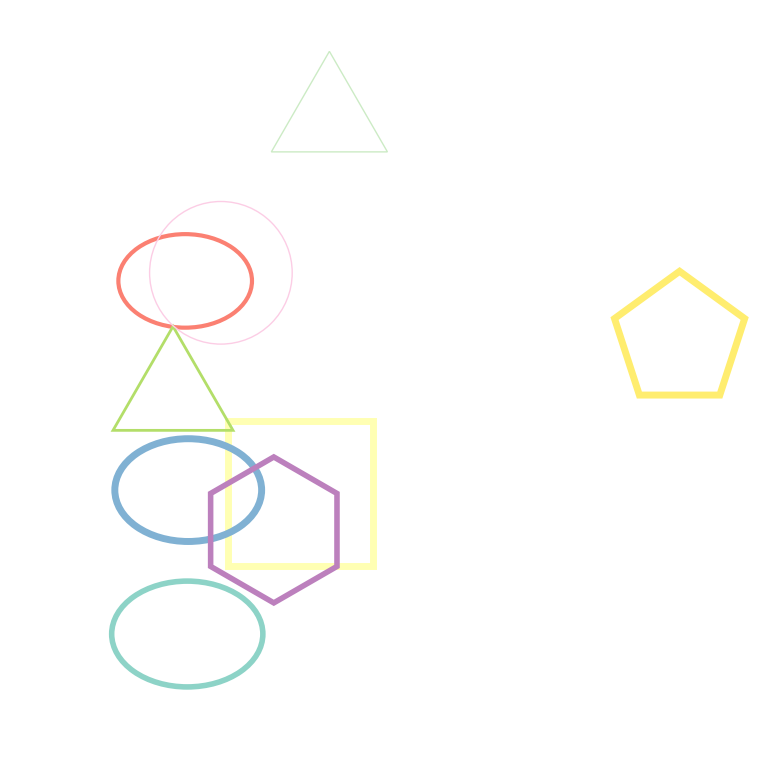[{"shape": "oval", "thickness": 2, "radius": 0.49, "center": [0.243, 0.177]}, {"shape": "square", "thickness": 2.5, "radius": 0.47, "center": [0.39, 0.359]}, {"shape": "oval", "thickness": 1.5, "radius": 0.43, "center": [0.24, 0.635]}, {"shape": "oval", "thickness": 2.5, "radius": 0.48, "center": [0.244, 0.364]}, {"shape": "triangle", "thickness": 1, "radius": 0.45, "center": [0.225, 0.486]}, {"shape": "circle", "thickness": 0.5, "radius": 0.46, "center": [0.287, 0.646]}, {"shape": "hexagon", "thickness": 2, "radius": 0.47, "center": [0.356, 0.312]}, {"shape": "triangle", "thickness": 0.5, "radius": 0.44, "center": [0.428, 0.846]}, {"shape": "pentagon", "thickness": 2.5, "radius": 0.44, "center": [0.883, 0.559]}]